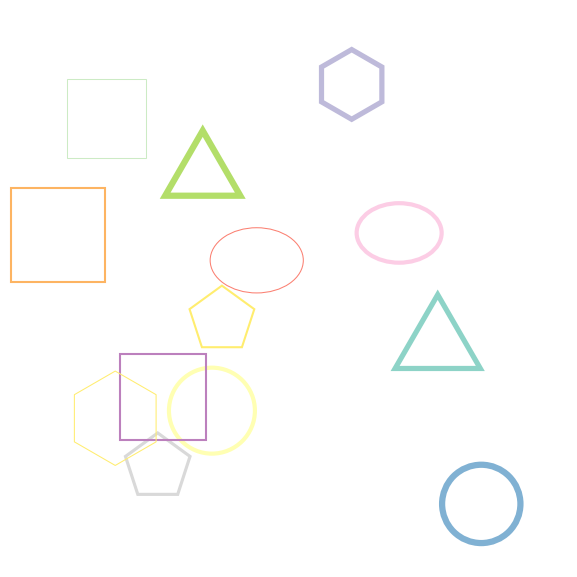[{"shape": "triangle", "thickness": 2.5, "radius": 0.43, "center": [0.758, 0.404]}, {"shape": "circle", "thickness": 2, "radius": 0.37, "center": [0.367, 0.288]}, {"shape": "hexagon", "thickness": 2.5, "radius": 0.3, "center": [0.609, 0.853]}, {"shape": "oval", "thickness": 0.5, "radius": 0.4, "center": [0.445, 0.548]}, {"shape": "circle", "thickness": 3, "radius": 0.34, "center": [0.833, 0.127]}, {"shape": "square", "thickness": 1, "radius": 0.41, "center": [0.101, 0.592]}, {"shape": "triangle", "thickness": 3, "radius": 0.38, "center": [0.351, 0.698]}, {"shape": "oval", "thickness": 2, "radius": 0.37, "center": [0.691, 0.596]}, {"shape": "pentagon", "thickness": 1.5, "radius": 0.29, "center": [0.273, 0.191]}, {"shape": "square", "thickness": 1, "radius": 0.37, "center": [0.283, 0.311]}, {"shape": "square", "thickness": 0.5, "radius": 0.34, "center": [0.185, 0.794]}, {"shape": "hexagon", "thickness": 0.5, "radius": 0.41, "center": [0.2, 0.275]}, {"shape": "pentagon", "thickness": 1, "radius": 0.29, "center": [0.384, 0.446]}]